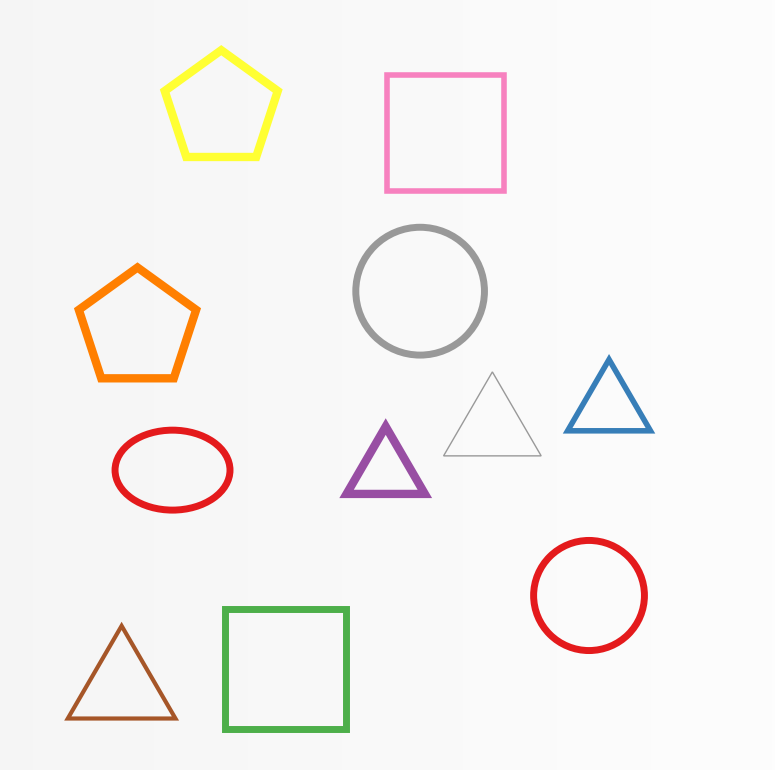[{"shape": "circle", "thickness": 2.5, "radius": 0.36, "center": [0.76, 0.227]}, {"shape": "oval", "thickness": 2.5, "radius": 0.37, "center": [0.223, 0.389]}, {"shape": "triangle", "thickness": 2, "radius": 0.31, "center": [0.786, 0.471]}, {"shape": "square", "thickness": 2.5, "radius": 0.39, "center": [0.368, 0.131]}, {"shape": "triangle", "thickness": 3, "radius": 0.29, "center": [0.498, 0.388]}, {"shape": "pentagon", "thickness": 3, "radius": 0.4, "center": [0.177, 0.573]}, {"shape": "pentagon", "thickness": 3, "radius": 0.38, "center": [0.285, 0.858]}, {"shape": "triangle", "thickness": 1.5, "radius": 0.4, "center": [0.157, 0.107]}, {"shape": "square", "thickness": 2, "radius": 0.38, "center": [0.575, 0.828]}, {"shape": "triangle", "thickness": 0.5, "radius": 0.36, "center": [0.635, 0.444]}, {"shape": "circle", "thickness": 2.5, "radius": 0.42, "center": [0.542, 0.622]}]